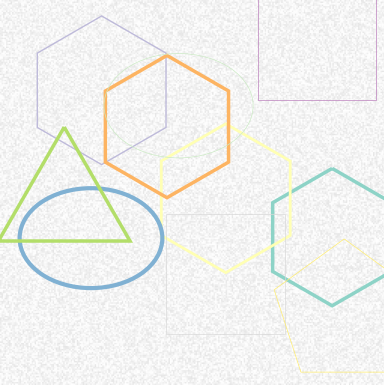[{"shape": "hexagon", "thickness": 2.5, "radius": 0.89, "center": [0.863, 0.384]}, {"shape": "hexagon", "thickness": 2, "radius": 0.97, "center": [0.586, 0.485]}, {"shape": "hexagon", "thickness": 1, "radius": 0.97, "center": [0.264, 0.765]}, {"shape": "oval", "thickness": 3, "radius": 0.93, "center": [0.236, 0.381]}, {"shape": "hexagon", "thickness": 2.5, "radius": 0.92, "center": [0.434, 0.671]}, {"shape": "triangle", "thickness": 2.5, "radius": 0.99, "center": [0.167, 0.473]}, {"shape": "square", "thickness": 0.5, "radius": 0.78, "center": [0.586, 0.288]}, {"shape": "square", "thickness": 0.5, "radius": 0.76, "center": [0.823, 0.894]}, {"shape": "oval", "thickness": 0.5, "radius": 0.97, "center": [0.464, 0.725]}, {"shape": "pentagon", "thickness": 0.5, "radius": 0.96, "center": [0.894, 0.188]}]